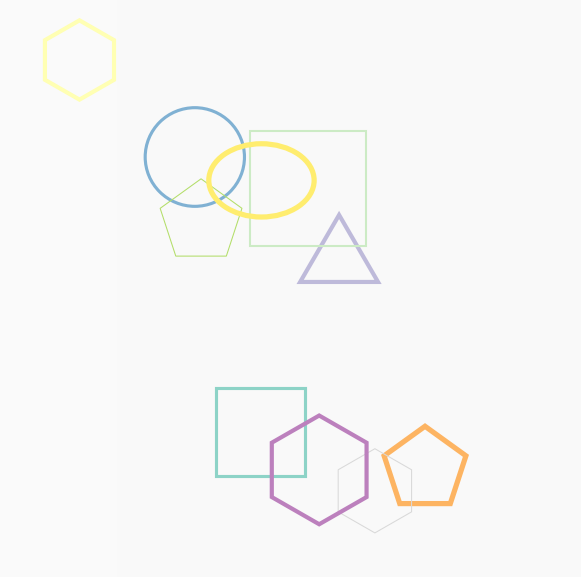[{"shape": "square", "thickness": 1.5, "radius": 0.38, "center": [0.448, 0.252]}, {"shape": "hexagon", "thickness": 2, "radius": 0.34, "center": [0.137, 0.895]}, {"shape": "triangle", "thickness": 2, "radius": 0.39, "center": [0.583, 0.55]}, {"shape": "circle", "thickness": 1.5, "radius": 0.43, "center": [0.335, 0.727]}, {"shape": "pentagon", "thickness": 2.5, "radius": 0.37, "center": [0.731, 0.187]}, {"shape": "pentagon", "thickness": 0.5, "radius": 0.37, "center": [0.346, 0.616]}, {"shape": "hexagon", "thickness": 0.5, "radius": 0.36, "center": [0.645, 0.149]}, {"shape": "hexagon", "thickness": 2, "radius": 0.47, "center": [0.549, 0.185]}, {"shape": "square", "thickness": 1, "radius": 0.5, "center": [0.53, 0.672]}, {"shape": "oval", "thickness": 2.5, "radius": 0.45, "center": [0.45, 0.687]}]